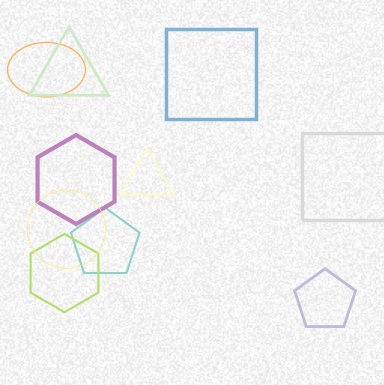[{"shape": "pentagon", "thickness": 1.5, "radius": 0.47, "center": [0.273, 0.367]}, {"shape": "triangle", "thickness": 1, "radius": 0.4, "center": [0.382, 0.535]}, {"shape": "pentagon", "thickness": 2, "radius": 0.42, "center": [0.844, 0.219]}, {"shape": "square", "thickness": 2.5, "radius": 0.59, "center": [0.548, 0.808]}, {"shape": "oval", "thickness": 1, "radius": 0.51, "center": [0.121, 0.819]}, {"shape": "hexagon", "thickness": 1.5, "radius": 0.51, "center": [0.168, 0.291]}, {"shape": "square", "thickness": 2.5, "radius": 0.57, "center": [0.899, 0.542]}, {"shape": "hexagon", "thickness": 3, "radius": 0.58, "center": [0.198, 0.534]}, {"shape": "triangle", "thickness": 2, "radius": 0.59, "center": [0.179, 0.812]}, {"shape": "circle", "thickness": 0.5, "radius": 0.51, "center": [0.172, 0.405]}]